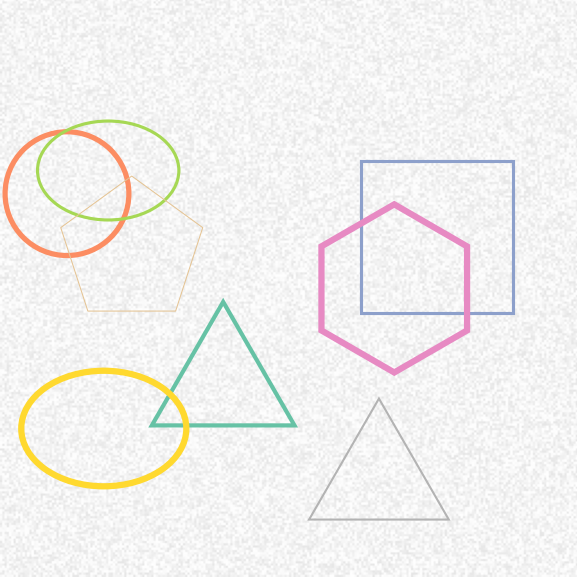[{"shape": "triangle", "thickness": 2, "radius": 0.71, "center": [0.386, 0.334]}, {"shape": "circle", "thickness": 2.5, "radius": 0.54, "center": [0.116, 0.664]}, {"shape": "square", "thickness": 1.5, "radius": 0.66, "center": [0.756, 0.588]}, {"shape": "hexagon", "thickness": 3, "radius": 0.73, "center": [0.683, 0.5]}, {"shape": "oval", "thickness": 1.5, "radius": 0.61, "center": [0.187, 0.704]}, {"shape": "oval", "thickness": 3, "radius": 0.71, "center": [0.18, 0.257]}, {"shape": "pentagon", "thickness": 0.5, "radius": 0.65, "center": [0.228, 0.565]}, {"shape": "triangle", "thickness": 1, "radius": 0.7, "center": [0.656, 0.169]}]